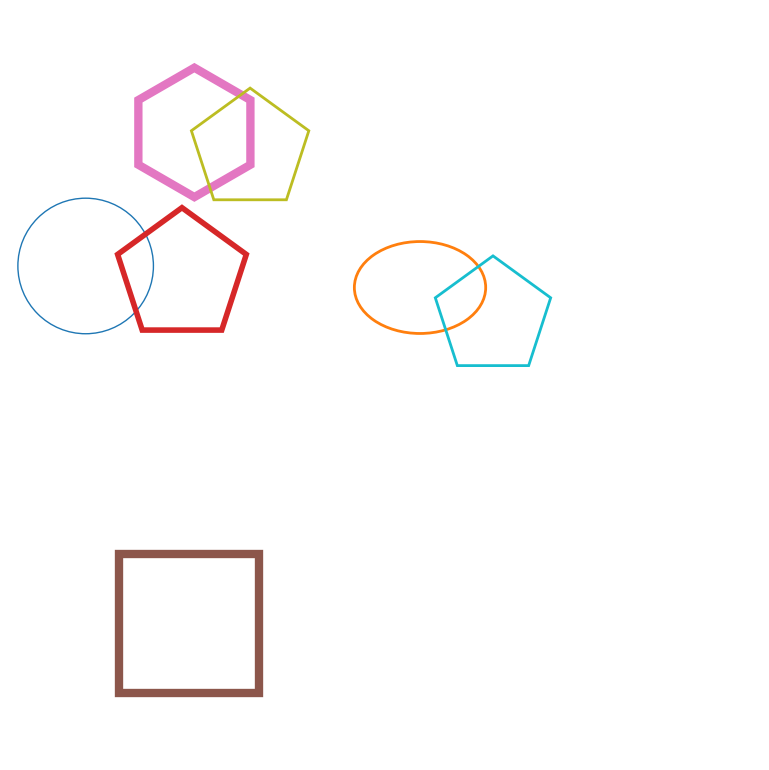[{"shape": "circle", "thickness": 0.5, "radius": 0.44, "center": [0.111, 0.655]}, {"shape": "oval", "thickness": 1, "radius": 0.43, "center": [0.545, 0.627]}, {"shape": "pentagon", "thickness": 2, "radius": 0.44, "center": [0.236, 0.642]}, {"shape": "square", "thickness": 3, "radius": 0.45, "center": [0.246, 0.19]}, {"shape": "hexagon", "thickness": 3, "radius": 0.42, "center": [0.252, 0.828]}, {"shape": "pentagon", "thickness": 1, "radius": 0.4, "center": [0.325, 0.805]}, {"shape": "pentagon", "thickness": 1, "radius": 0.39, "center": [0.64, 0.589]}]